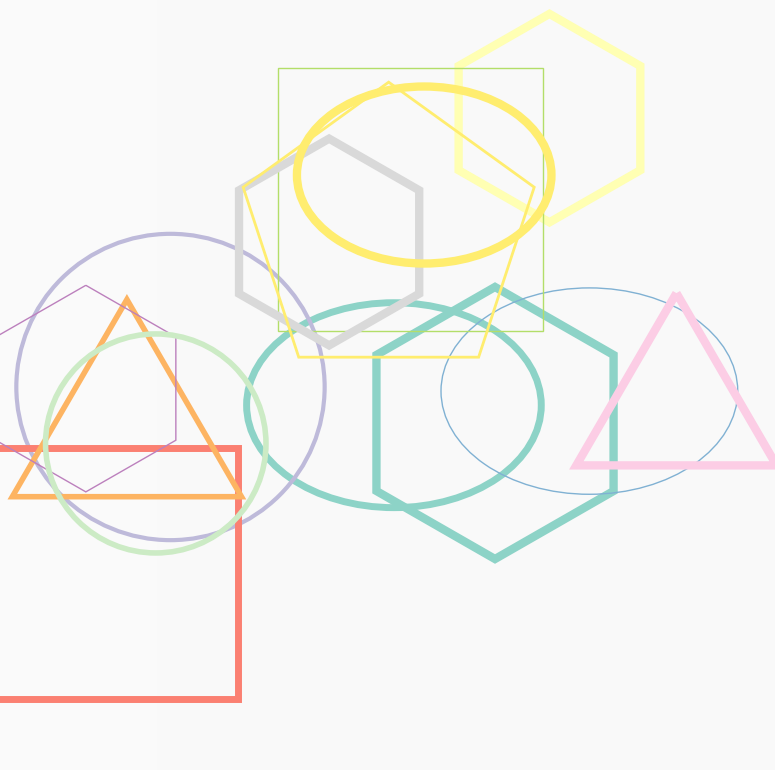[{"shape": "hexagon", "thickness": 3, "radius": 0.88, "center": [0.639, 0.451]}, {"shape": "oval", "thickness": 2.5, "radius": 0.95, "center": [0.508, 0.474]}, {"shape": "hexagon", "thickness": 3, "radius": 0.68, "center": [0.709, 0.847]}, {"shape": "circle", "thickness": 1.5, "radius": 0.99, "center": [0.22, 0.497]}, {"shape": "square", "thickness": 2.5, "radius": 0.82, "center": [0.144, 0.255]}, {"shape": "oval", "thickness": 0.5, "radius": 0.96, "center": [0.76, 0.492]}, {"shape": "triangle", "thickness": 2, "radius": 0.85, "center": [0.164, 0.44]}, {"shape": "square", "thickness": 0.5, "radius": 0.85, "center": [0.529, 0.741]}, {"shape": "triangle", "thickness": 3, "radius": 0.75, "center": [0.873, 0.47]}, {"shape": "hexagon", "thickness": 3, "radius": 0.67, "center": [0.425, 0.686]}, {"shape": "hexagon", "thickness": 0.5, "radius": 0.67, "center": [0.111, 0.495]}, {"shape": "circle", "thickness": 2, "radius": 0.71, "center": [0.201, 0.424]}, {"shape": "oval", "thickness": 3, "radius": 0.82, "center": [0.547, 0.773]}, {"shape": "pentagon", "thickness": 1, "radius": 0.99, "center": [0.502, 0.696]}]